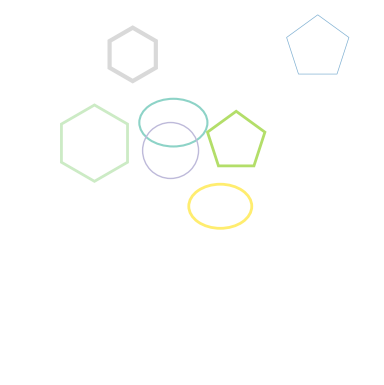[{"shape": "oval", "thickness": 1.5, "radius": 0.44, "center": [0.45, 0.681]}, {"shape": "circle", "thickness": 1, "radius": 0.36, "center": [0.443, 0.609]}, {"shape": "pentagon", "thickness": 0.5, "radius": 0.43, "center": [0.825, 0.876]}, {"shape": "pentagon", "thickness": 2, "radius": 0.39, "center": [0.613, 0.633]}, {"shape": "hexagon", "thickness": 3, "radius": 0.35, "center": [0.345, 0.859]}, {"shape": "hexagon", "thickness": 2, "radius": 0.5, "center": [0.245, 0.628]}, {"shape": "oval", "thickness": 2, "radius": 0.41, "center": [0.572, 0.464]}]